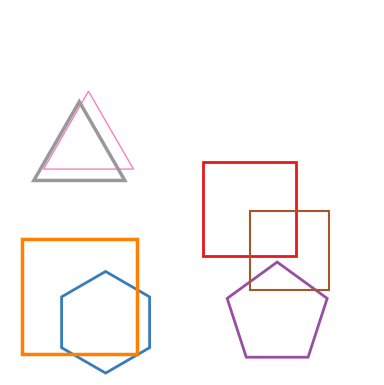[{"shape": "square", "thickness": 2, "radius": 0.61, "center": [0.648, 0.457]}, {"shape": "hexagon", "thickness": 2, "radius": 0.66, "center": [0.274, 0.163]}, {"shape": "pentagon", "thickness": 2, "radius": 0.68, "center": [0.72, 0.183]}, {"shape": "square", "thickness": 2.5, "radius": 0.75, "center": [0.207, 0.23]}, {"shape": "square", "thickness": 1.5, "radius": 0.51, "center": [0.753, 0.349]}, {"shape": "triangle", "thickness": 1, "radius": 0.67, "center": [0.23, 0.628]}, {"shape": "triangle", "thickness": 2.5, "radius": 0.68, "center": [0.206, 0.599]}]